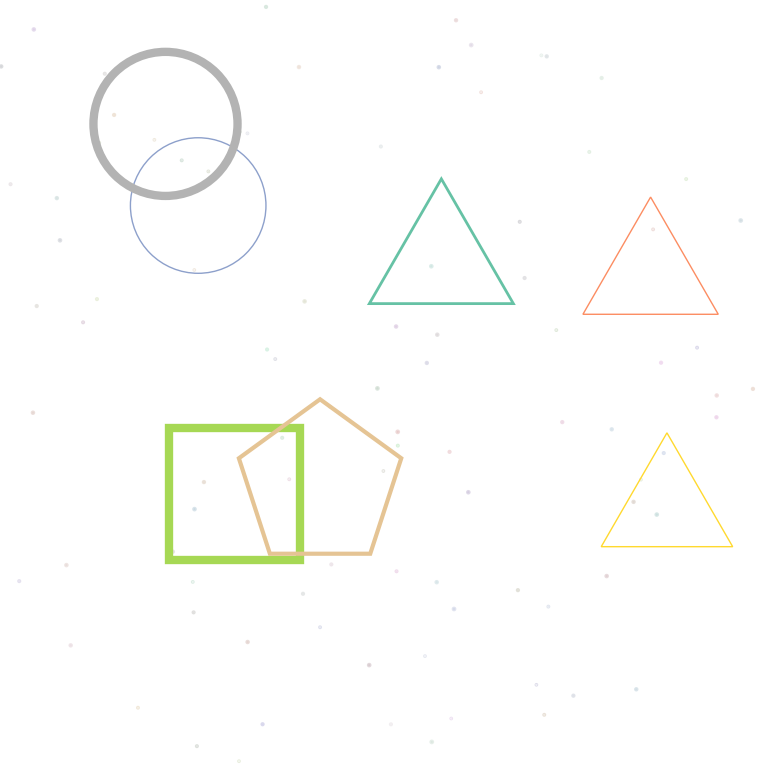[{"shape": "triangle", "thickness": 1, "radius": 0.54, "center": [0.573, 0.66]}, {"shape": "triangle", "thickness": 0.5, "radius": 0.51, "center": [0.845, 0.643]}, {"shape": "circle", "thickness": 0.5, "radius": 0.44, "center": [0.257, 0.733]}, {"shape": "square", "thickness": 3, "radius": 0.43, "center": [0.305, 0.358]}, {"shape": "triangle", "thickness": 0.5, "radius": 0.49, "center": [0.866, 0.339]}, {"shape": "pentagon", "thickness": 1.5, "radius": 0.55, "center": [0.416, 0.371]}, {"shape": "circle", "thickness": 3, "radius": 0.47, "center": [0.215, 0.839]}]